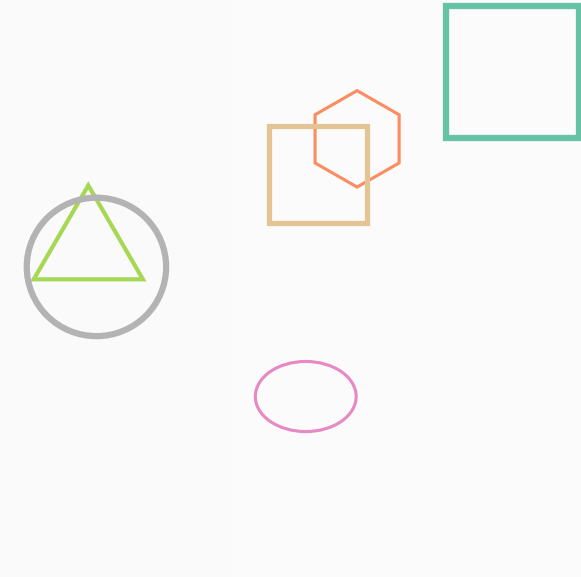[{"shape": "square", "thickness": 3, "radius": 0.57, "center": [0.882, 0.874]}, {"shape": "hexagon", "thickness": 1.5, "radius": 0.42, "center": [0.614, 0.759]}, {"shape": "oval", "thickness": 1.5, "radius": 0.43, "center": [0.526, 0.313]}, {"shape": "triangle", "thickness": 2, "radius": 0.54, "center": [0.152, 0.57]}, {"shape": "square", "thickness": 2.5, "radius": 0.42, "center": [0.547, 0.698]}, {"shape": "circle", "thickness": 3, "radius": 0.6, "center": [0.166, 0.537]}]